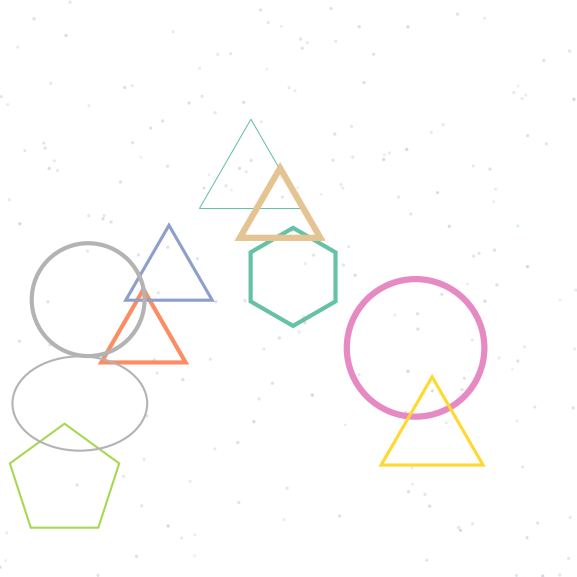[{"shape": "triangle", "thickness": 0.5, "radius": 0.52, "center": [0.435, 0.69]}, {"shape": "hexagon", "thickness": 2, "radius": 0.42, "center": [0.507, 0.52]}, {"shape": "triangle", "thickness": 2, "radius": 0.42, "center": [0.248, 0.414]}, {"shape": "triangle", "thickness": 1.5, "radius": 0.43, "center": [0.293, 0.523]}, {"shape": "circle", "thickness": 3, "radius": 0.6, "center": [0.72, 0.397]}, {"shape": "pentagon", "thickness": 1, "radius": 0.5, "center": [0.112, 0.166]}, {"shape": "triangle", "thickness": 1.5, "radius": 0.51, "center": [0.748, 0.245]}, {"shape": "triangle", "thickness": 3, "radius": 0.4, "center": [0.485, 0.628]}, {"shape": "circle", "thickness": 2, "radius": 0.49, "center": [0.153, 0.48]}, {"shape": "oval", "thickness": 1, "radius": 0.58, "center": [0.138, 0.3]}]